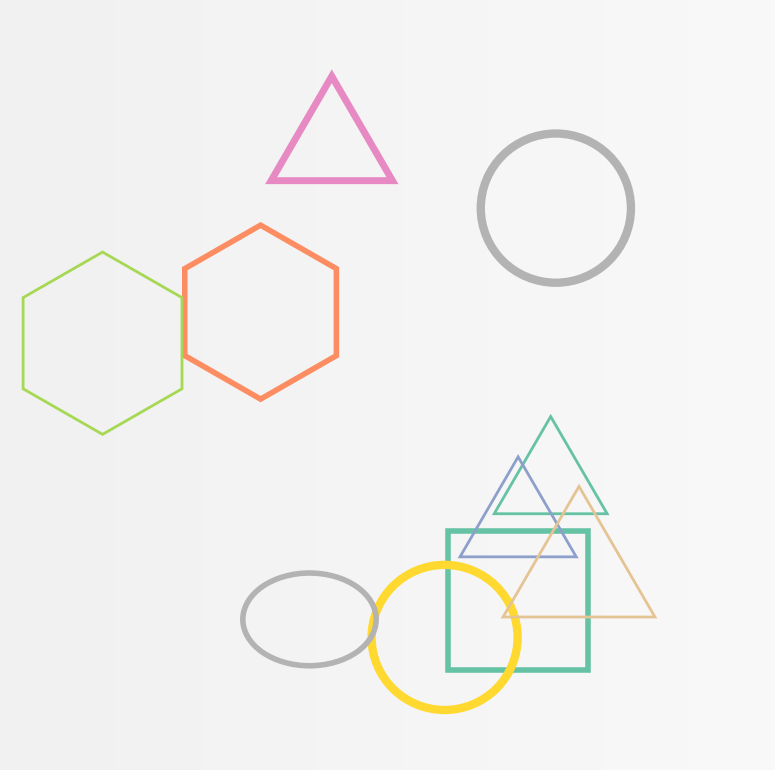[{"shape": "triangle", "thickness": 1, "radius": 0.42, "center": [0.711, 0.375]}, {"shape": "square", "thickness": 2, "radius": 0.45, "center": [0.669, 0.22]}, {"shape": "hexagon", "thickness": 2, "radius": 0.56, "center": [0.336, 0.595]}, {"shape": "triangle", "thickness": 1, "radius": 0.43, "center": [0.669, 0.32]}, {"shape": "triangle", "thickness": 2.5, "radius": 0.45, "center": [0.428, 0.811]}, {"shape": "hexagon", "thickness": 1, "radius": 0.59, "center": [0.132, 0.554]}, {"shape": "circle", "thickness": 3, "radius": 0.47, "center": [0.574, 0.172]}, {"shape": "triangle", "thickness": 1, "radius": 0.57, "center": [0.747, 0.255]}, {"shape": "circle", "thickness": 3, "radius": 0.48, "center": [0.717, 0.73]}, {"shape": "oval", "thickness": 2, "radius": 0.43, "center": [0.399, 0.196]}]